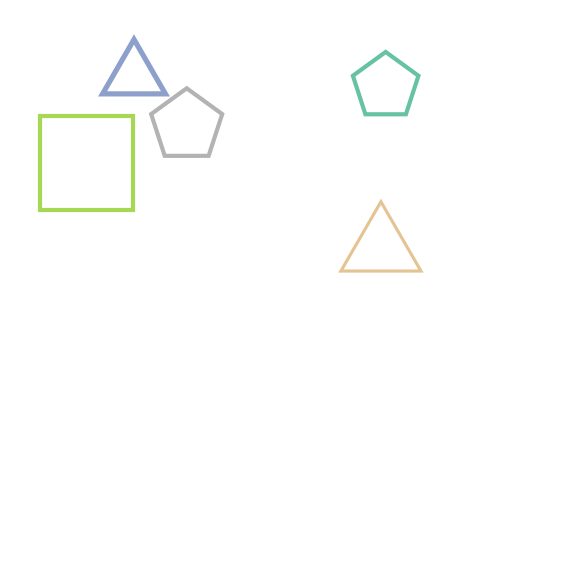[{"shape": "pentagon", "thickness": 2, "radius": 0.3, "center": [0.668, 0.85]}, {"shape": "triangle", "thickness": 2.5, "radius": 0.31, "center": [0.232, 0.868]}, {"shape": "square", "thickness": 2, "radius": 0.41, "center": [0.15, 0.717]}, {"shape": "triangle", "thickness": 1.5, "radius": 0.4, "center": [0.66, 0.57]}, {"shape": "pentagon", "thickness": 2, "radius": 0.32, "center": [0.323, 0.782]}]